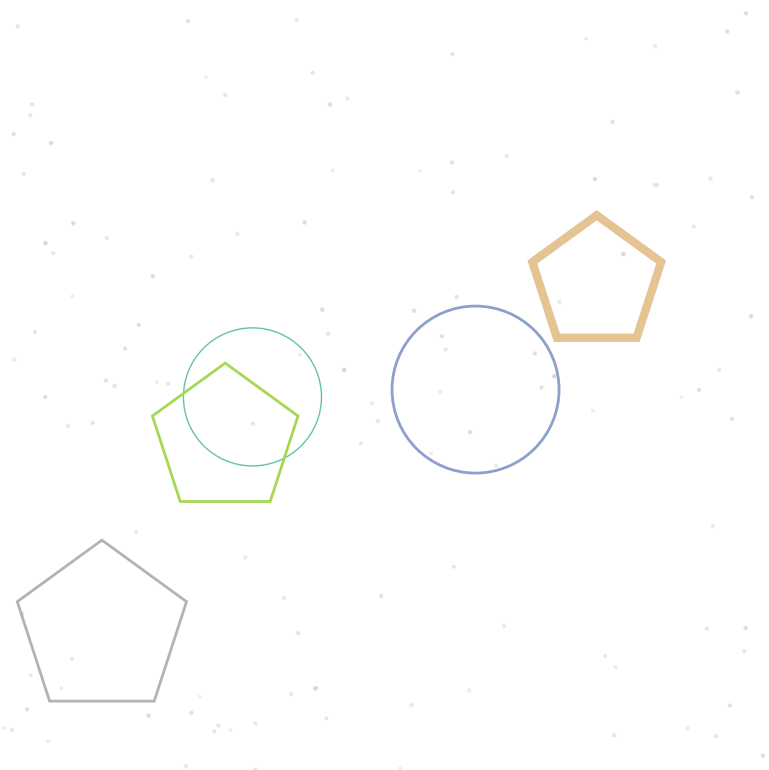[{"shape": "circle", "thickness": 0.5, "radius": 0.45, "center": [0.328, 0.485]}, {"shape": "circle", "thickness": 1, "radius": 0.54, "center": [0.618, 0.494]}, {"shape": "pentagon", "thickness": 1, "radius": 0.5, "center": [0.292, 0.429]}, {"shape": "pentagon", "thickness": 3, "radius": 0.44, "center": [0.775, 0.633]}, {"shape": "pentagon", "thickness": 1, "radius": 0.58, "center": [0.132, 0.183]}]